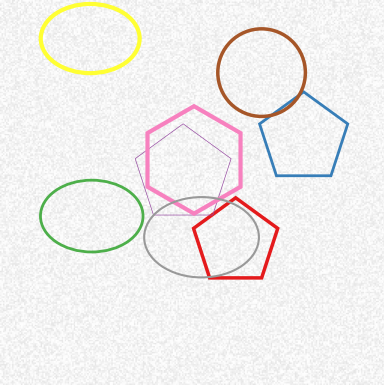[{"shape": "pentagon", "thickness": 2.5, "radius": 0.57, "center": [0.612, 0.371]}, {"shape": "pentagon", "thickness": 2, "radius": 0.6, "center": [0.789, 0.641]}, {"shape": "oval", "thickness": 2, "radius": 0.67, "center": [0.238, 0.439]}, {"shape": "pentagon", "thickness": 0.5, "radius": 0.65, "center": [0.476, 0.547]}, {"shape": "oval", "thickness": 3, "radius": 0.64, "center": [0.234, 0.9]}, {"shape": "circle", "thickness": 2.5, "radius": 0.57, "center": [0.679, 0.811]}, {"shape": "hexagon", "thickness": 3, "radius": 0.7, "center": [0.504, 0.585]}, {"shape": "oval", "thickness": 1.5, "radius": 0.75, "center": [0.524, 0.384]}]